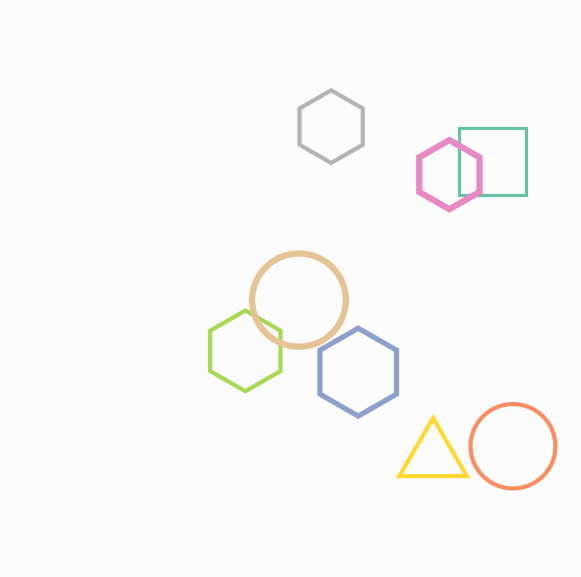[{"shape": "square", "thickness": 1.5, "radius": 0.29, "center": [0.847, 0.719]}, {"shape": "circle", "thickness": 2, "radius": 0.37, "center": [0.883, 0.226]}, {"shape": "hexagon", "thickness": 2.5, "radius": 0.38, "center": [0.616, 0.355]}, {"shape": "hexagon", "thickness": 3, "radius": 0.3, "center": [0.773, 0.697]}, {"shape": "hexagon", "thickness": 2, "radius": 0.35, "center": [0.422, 0.392]}, {"shape": "triangle", "thickness": 2, "radius": 0.34, "center": [0.745, 0.208]}, {"shape": "circle", "thickness": 3, "radius": 0.4, "center": [0.514, 0.48]}, {"shape": "hexagon", "thickness": 2, "radius": 0.31, "center": [0.57, 0.78]}]